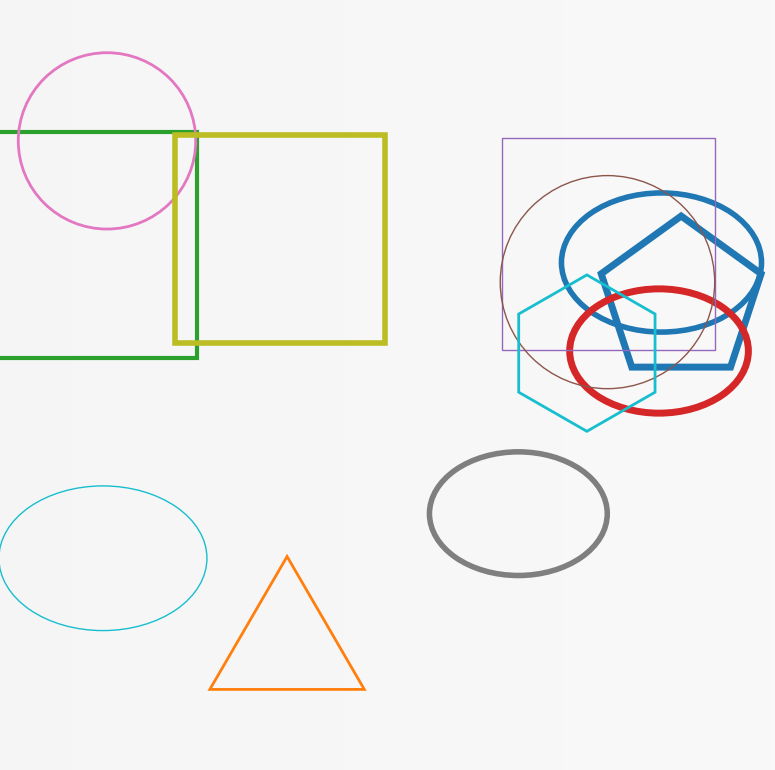[{"shape": "pentagon", "thickness": 2.5, "radius": 0.54, "center": [0.879, 0.611]}, {"shape": "oval", "thickness": 2, "radius": 0.65, "center": [0.854, 0.659]}, {"shape": "triangle", "thickness": 1, "radius": 0.58, "center": [0.37, 0.162]}, {"shape": "square", "thickness": 1.5, "radius": 0.73, "center": [0.107, 0.682]}, {"shape": "oval", "thickness": 2.5, "radius": 0.58, "center": [0.85, 0.544]}, {"shape": "square", "thickness": 0.5, "radius": 0.69, "center": [0.785, 0.683]}, {"shape": "circle", "thickness": 0.5, "radius": 0.69, "center": [0.784, 0.634]}, {"shape": "circle", "thickness": 1, "radius": 0.57, "center": [0.138, 0.817]}, {"shape": "oval", "thickness": 2, "radius": 0.57, "center": [0.669, 0.333]}, {"shape": "square", "thickness": 2, "radius": 0.68, "center": [0.361, 0.69]}, {"shape": "hexagon", "thickness": 1, "radius": 0.51, "center": [0.757, 0.541]}, {"shape": "oval", "thickness": 0.5, "radius": 0.67, "center": [0.133, 0.275]}]